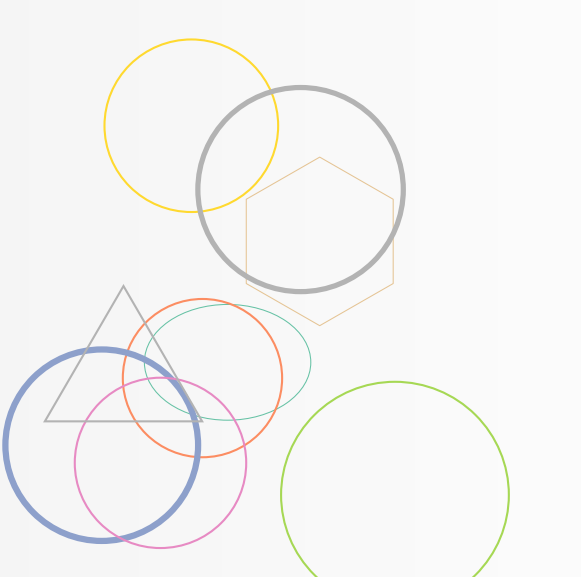[{"shape": "oval", "thickness": 0.5, "radius": 0.72, "center": [0.392, 0.372]}, {"shape": "circle", "thickness": 1, "radius": 0.69, "center": [0.348, 0.344]}, {"shape": "circle", "thickness": 3, "radius": 0.83, "center": [0.175, 0.228]}, {"shape": "circle", "thickness": 1, "radius": 0.74, "center": [0.276, 0.198]}, {"shape": "circle", "thickness": 1, "radius": 0.98, "center": [0.68, 0.142]}, {"shape": "circle", "thickness": 1, "radius": 0.75, "center": [0.329, 0.781]}, {"shape": "hexagon", "thickness": 0.5, "radius": 0.73, "center": [0.55, 0.581]}, {"shape": "triangle", "thickness": 1, "radius": 0.78, "center": [0.212, 0.348]}, {"shape": "circle", "thickness": 2.5, "radius": 0.88, "center": [0.517, 0.671]}]